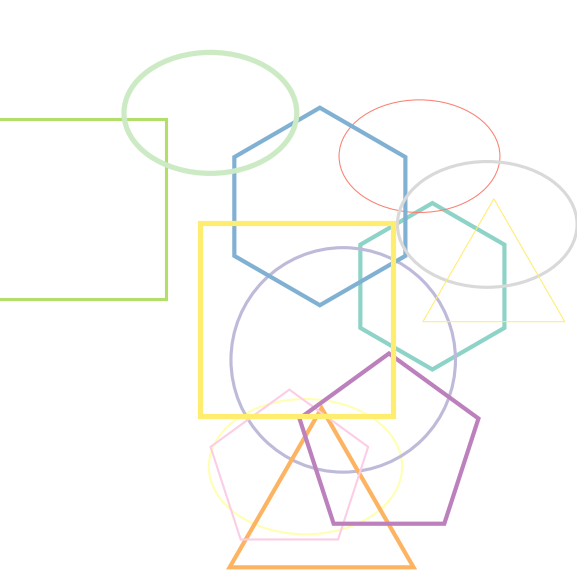[{"shape": "hexagon", "thickness": 2, "radius": 0.72, "center": [0.749, 0.503]}, {"shape": "oval", "thickness": 1, "radius": 0.84, "center": [0.529, 0.191]}, {"shape": "circle", "thickness": 1.5, "radius": 0.97, "center": [0.594, 0.376]}, {"shape": "oval", "thickness": 0.5, "radius": 0.7, "center": [0.726, 0.729]}, {"shape": "hexagon", "thickness": 2, "radius": 0.86, "center": [0.554, 0.642]}, {"shape": "triangle", "thickness": 2, "radius": 0.92, "center": [0.557, 0.109]}, {"shape": "square", "thickness": 1.5, "radius": 0.78, "center": [0.131, 0.637]}, {"shape": "pentagon", "thickness": 1, "radius": 0.72, "center": [0.501, 0.181]}, {"shape": "oval", "thickness": 1.5, "radius": 0.78, "center": [0.844, 0.611]}, {"shape": "pentagon", "thickness": 2, "radius": 0.81, "center": [0.674, 0.224]}, {"shape": "oval", "thickness": 2.5, "radius": 0.75, "center": [0.364, 0.804]}, {"shape": "square", "thickness": 2.5, "radius": 0.84, "center": [0.514, 0.446]}, {"shape": "triangle", "thickness": 0.5, "radius": 0.71, "center": [0.855, 0.513]}]